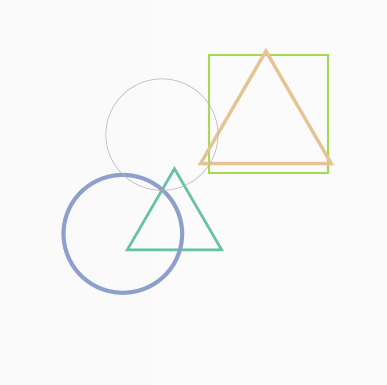[{"shape": "triangle", "thickness": 2, "radius": 0.7, "center": [0.45, 0.421]}, {"shape": "circle", "thickness": 3, "radius": 0.77, "center": [0.317, 0.393]}, {"shape": "square", "thickness": 1.5, "radius": 0.77, "center": [0.692, 0.705]}, {"shape": "triangle", "thickness": 2.5, "radius": 0.97, "center": [0.686, 0.672]}, {"shape": "circle", "thickness": 0.5, "radius": 0.72, "center": [0.418, 0.65]}]